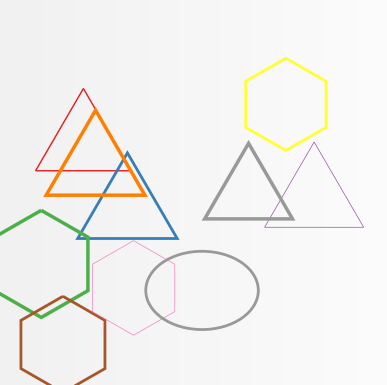[{"shape": "triangle", "thickness": 1, "radius": 0.71, "center": [0.215, 0.628]}, {"shape": "triangle", "thickness": 2, "radius": 0.74, "center": [0.329, 0.455]}, {"shape": "hexagon", "thickness": 2.5, "radius": 0.7, "center": [0.106, 0.315]}, {"shape": "triangle", "thickness": 0.5, "radius": 0.74, "center": [0.811, 0.483]}, {"shape": "triangle", "thickness": 2.5, "radius": 0.74, "center": [0.247, 0.567]}, {"shape": "hexagon", "thickness": 2, "radius": 0.6, "center": [0.738, 0.729]}, {"shape": "hexagon", "thickness": 2, "radius": 0.63, "center": [0.162, 0.105]}, {"shape": "hexagon", "thickness": 0.5, "radius": 0.61, "center": [0.345, 0.252]}, {"shape": "oval", "thickness": 2, "radius": 0.73, "center": [0.521, 0.246]}, {"shape": "triangle", "thickness": 2.5, "radius": 0.65, "center": [0.641, 0.497]}]